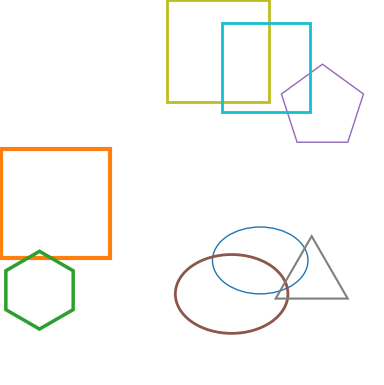[{"shape": "oval", "thickness": 1, "radius": 0.62, "center": [0.676, 0.324]}, {"shape": "square", "thickness": 3, "radius": 0.71, "center": [0.145, 0.473]}, {"shape": "hexagon", "thickness": 2.5, "radius": 0.5, "center": [0.103, 0.246]}, {"shape": "pentagon", "thickness": 1, "radius": 0.56, "center": [0.838, 0.721]}, {"shape": "oval", "thickness": 2, "radius": 0.73, "center": [0.602, 0.236]}, {"shape": "triangle", "thickness": 1.5, "radius": 0.54, "center": [0.81, 0.278]}, {"shape": "square", "thickness": 2, "radius": 0.66, "center": [0.565, 0.866]}, {"shape": "square", "thickness": 2, "radius": 0.57, "center": [0.691, 0.825]}]